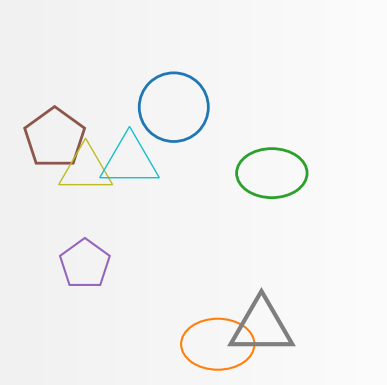[{"shape": "circle", "thickness": 2, "radius": 0.45, "center": [0.448, 0.722]}, {"shape": "oval", "thickness": 1.5, "radius": 0.47, "center": [0.562, 0.106]}, {"shape": "oval", "thickness": 2, "radius": 0.45, "center": [0.702, 0.55]}, {"shape": "pentagon", "thickness": 1.5, "radius": 0.34, "center": [0.219, 0.314]}, {"shape": "pentagon", "thickness": 2, "radius": 0.41, "center": [0.141, 0.642]}, {"shape": "triangle", "thickness": 3, "radius": 0.46, "center": [0.675, 0.152]}, {"shape": "triangle", "thickness": 1, "radius": 0.4, "center": [0.221, 0.561]}, {"shape": "triangle", "thickness": 1, "radius": 0.44, "center": [0.334, 0.583]}]